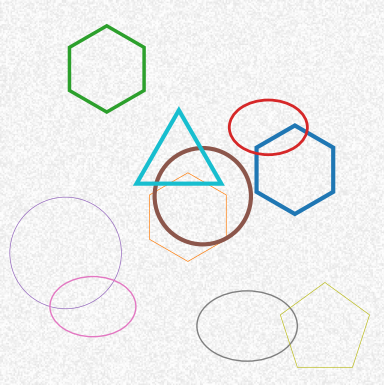[{"shape": "hexagon", "thickness": 3, "radius": 0.57, "center": [0.766, 0.559]}, {"shape": "hexagon", "thickness": 0.5, "radius": 0.58, "center": [0.488, 0.436]}, {"shape": "hexagon", "thickness": 2.5, "radius": 0.56, "center": [0.277, 0.821]}, {"shape": "oval", "thickness": 2, "radius": 0.51, "center": [0.697, 0.669]}, {"shape": "circle", "thickness": 0.5, "radius": 0.72, "center": [0.17, 0.343]}, {"shape": "circle", "thickness": 3, "radius": 0.63, "center": [0.527, 0.49]}, {"shape": "oval", "thickness": 1, "radius": 0.56, "center": [0.241, 0.204]}, {"shape": "oval", "thickness": 1, "radius": 0.65, "center": [0.642, 0.153]}, {"shape": "pentagon", "thickness": 0.5, "radius": 0.61, "center": [0.844, 0.144]}, {"shape": "triangle", "thickness": 3, "radius": 0.64, "center": [0.465, 0.587]}]